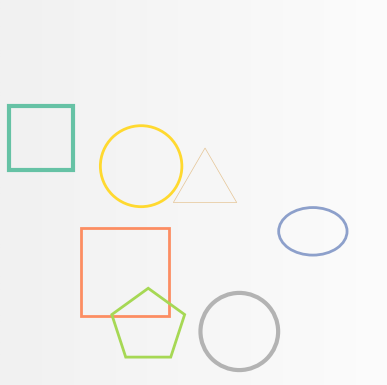[{"shape": "square", "thickness": 3, "radius": 0.42, "center": [0.106, 0.642]}, {"shape": "square", "thickness": 2, "radius": 0.57, "center": [0.324, 0.294]}, {"shape": "oval", "thickness": 2, "radius": 0.44, "center": [0.807, 0.399]}, {"shape": "pentagon", "thickness": 2, "radius": 0.49, "center": [0.383, 0.152]}, {"shape": "circle", "thickness": 2, "radius": 0.53, "center": [0.364, 0.568]}, {"shape": "triangle", "thickness": 0.5, "radius": 0.47, "center": [0.529, 0.521]}, {"shape": "circle", "thickness": 3, "radius": 0.5, "center": [0.618, 0.139]}]